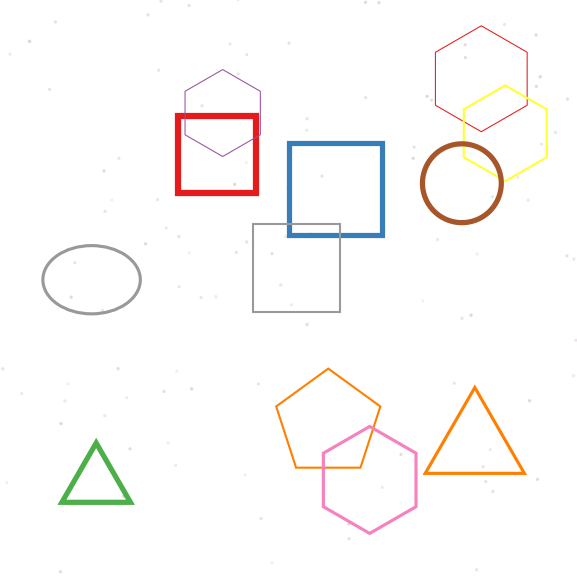[{"shape": "hexagon", "thickness": 0.5, "radius": 0.46, "center": [0.833, 0.863]}, {"shape": "square", "thickness": 3, "radius": 0.34, "center": [0.376, 0.731]}, {"shape": "square", "thickness": 2.5, "radius": 0.4, "center": [0.581, 0.672]}, {"shape": "triangle", "thickness": 2.5, "radius": 0.34, "center": [0.167, 0.164]}, {"shape": "hexagon", "thickness": 0.5, "radius": 0.38, "center": [0.386, 0.803]}, {"shape": "pentagon", "thickness": 1, "radius": 0.47, "center": [0.568, 0.266]}, {"shape": "triangle", "thickness": 1.5, "radius": 0.5, "center": [0.822, 0.229]}, {"shape": "hexagon", "thickness": 1, "radius": 0.41, "center": [0.875, 0.768]}, {"shape": "circle", "thickness": 2.5, "radius": 0.34, "center": [0.8, 0.682]}, {"shape": "hexagon", "thickness": 1.5, "radius": 0.46, "center": [0.64, 0.168]}, {"shape": "square", "thickness": 1, "radius": 0.38, "center": [0.513, 0.535]}, {"shape": "oval", "thickness": 1.5, "radius": 0.42, "center": [0.159, 0.515]}]